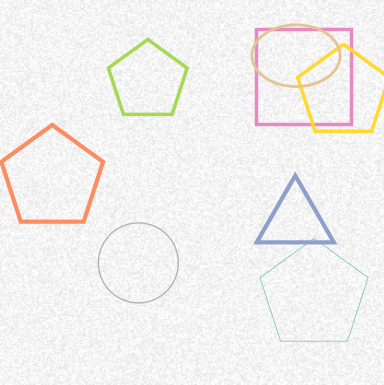[{"shape": "pentagon", "thickness": 0.5, "radius": 0.74, "center": [0.816, 0.233]}, {"shape": "pentagon", "thickness": 3, "radius": 0.69, "center": [0.136, 0.537]}, {"shape": "triangle", "thickness": 3, "radius": 0.58, "center": [0.767, 0.428]}, {"shape": "square", "thickness": 2.5, "radius": 0.62, "center": [0.788, 0.8]}, {"shape": "pentagon", "thickness": 2.5, "radius": 0.54, "center": [0.384, 0.79]}, {"shape": "pentagon", "thickness": 2.5, "radius": 0.62, "center": [0.892, 0.76]}, {"shape": "oval", "thickness": 2, "radius": 0.57, "center": [0.769, 0.855]}, {"shape": "circle", "thickness": 1, "radius": 0.52, "center": [0.359, 0.317]}]